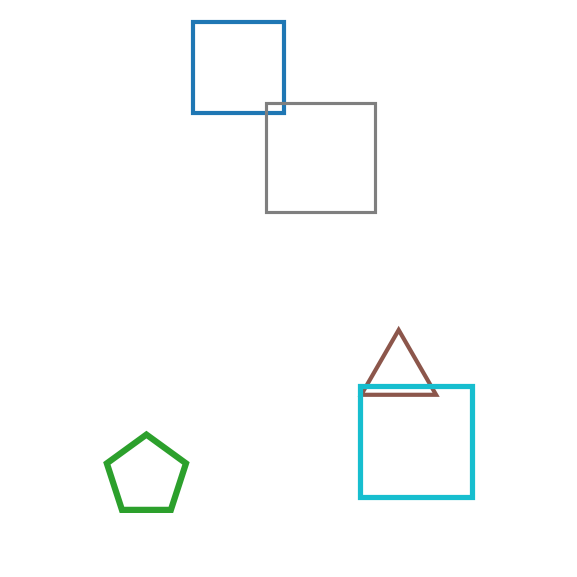[{"shape": "square", "thickness": 2, "radius": 0.39, "center": [0.413, 0.882]}, {"shape": "pentagon", "thickness": 3, "radius": 0.36, "center": [0.254, 0.175]}, {"shape": "triangle", "thickness": 2, "radius": 0.37, "center": [0.69, 0.353]}, {"shape": "square", "thickness": 1.5, "radius": 0.47, "center": [0.555, 0.726]}, {"shape": "square", "thickness": 2.5, "radius": 0.48, "center": [0.72, 0.235]}]